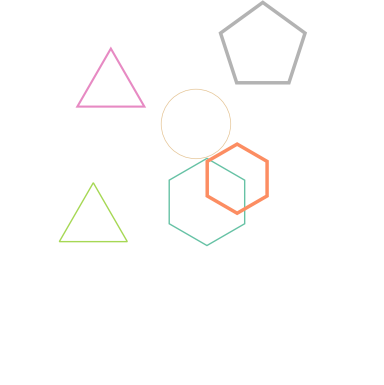[{"shape": "hexagon", "thickness": 1, "radius": 0.57, "center": [0.538, 0.475]}, {"shape": "hexagon", "thickness": 2.5, "radius": 0.45, "center": [0.616, 0.536]}, {"shape": "triangle", "thickness": 1.5, "radius": 0.5, "center": [0.288, 0.773]}, {"shape": "triangle", "thickness": 1, "radius": 0.51, "center": [0.242, 0.423]}, {"shape": "circle", "thickness": 0.5, "radius": 0.45, "center": [0.509, 0.678]}, {"shape": "pentagon", "thickness": 2.5, "radius": 0.58, "center": [0.683, 0.878]}]